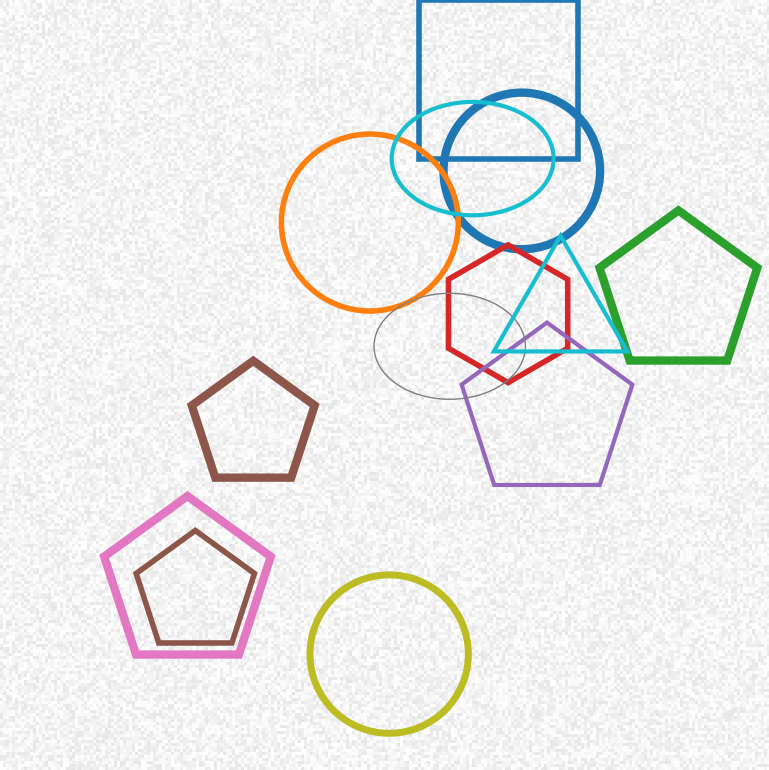[{"shape": "circle", "thickness": 3, "radius": 0.51, "center": [0.678, 0.778]}, {"shape": "square", "thickness": 2, "radius": 0.52, "center": [0.648, 0.896]}, {"shape": "circle", "thickness": 2, "radius": 0.57, "center": [0.48, 0.711]}, {"shape": "pentagon", "thickness": 3, "radius": 0.54, "center": [0.881, 0.619]}, {"shape": "hexagon", "thickness": 2, "radius": 0.45, "center": [0.66, 0.593]}, {"shape": "pentagon", "thickness": 1.5, "radius": 0.58, "center": [0.71, 0.465]}, {"shape": "pentagon", "thickness": 2, "radius": 0.4, "center": [0.254, 0.23]}, {"shape": "pentagon", "thickness": 3, "radius": 0.42, "center": [0.329, 0.448]}, {"shape": "pentagon", "thickness": 3, "radius": 0.57, "center": [0.243, 0.242]}, {"shape": "oval", "thickness": 0.5, "radius": 0.49, "center": [0.584, 0.55]}, {"shape": "circle", "thickness": 2.5, "radius": 0.51, "center": [0.505, 0.151]}, {"shape": "triangle", "thickness": 1.5, "radius": 0.5, "center": [0.728, 0.594]}, {"shape": "oval", "thickness": 1.5, "radius": 0.53, "center": [0.614, 0.794]}]